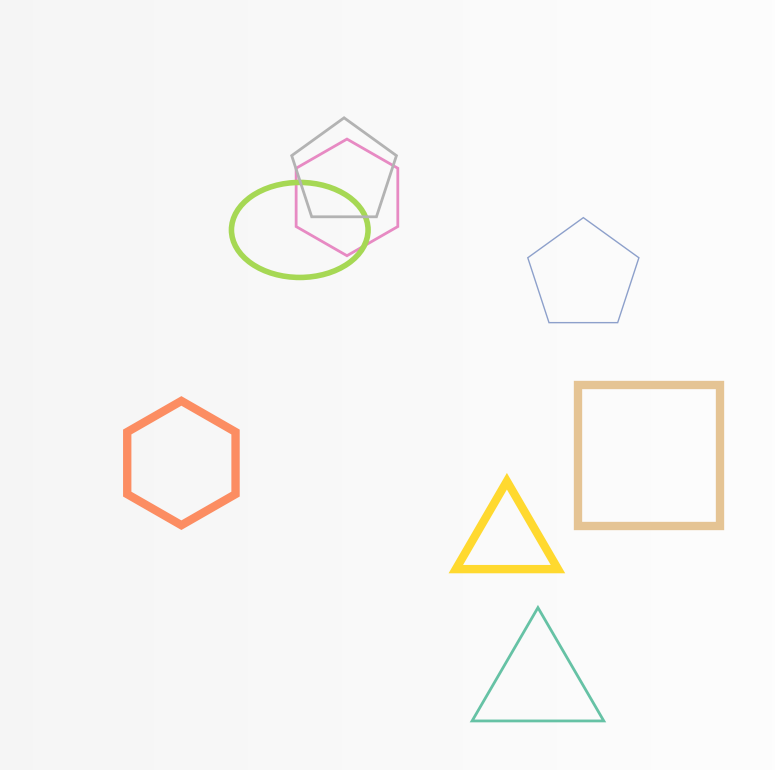[{"shape": "triangle", "thickness": 1, "radius": 0.49, "center": [0.694, 0.113]}, {"shape": "hexagon", "thickness": 3, "radius": 0.4, "center": [0.234, 0.399]}, {"shape": "pentagon", "thickness": 0.5, "radius": 0.38, "center": [0.753, 0.642]}, {"shape": "hexagon", "thickness": 1, "radius": 0.38, "center": [0.448, 0.744]}, {"shape": "oval", "thickness": 2, "radius": 0.44, "center": [0.387, 0.701]}, {"shape": "triangle", "thickness": 3, "radius": 0.38, "center": [0.654, 0.299]}, {"shape": "square", "thickness": 3, "radius": 0.46, "center": [0.837, 0.408]}, {"shape": "pentagon", "thickness": 1, "radius": 0.36, "center": [0.444, 0.776]}]